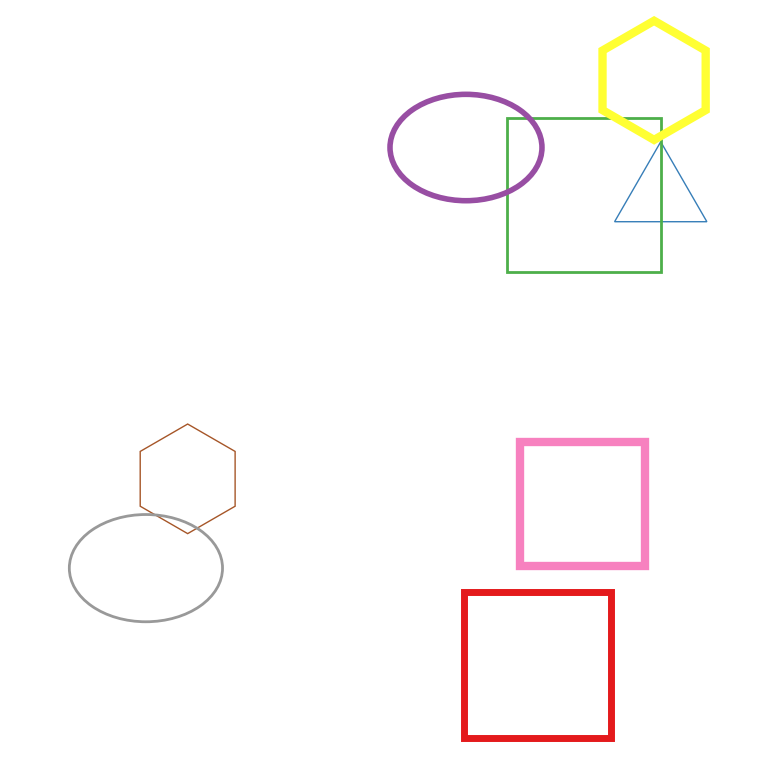[{"shape": "square", "thickness": 2.5, "radius": 0.47, "center": [0.698, 0.136]}, {"shape": "triangle", "thickness": 0.5, "radius": 0.35, "center": [0.858, 0.747]}, {"shape": "square", "thickness": 1, "radius": 0.5, "center": [0.759, 0.747]}, {"shape": "oval", "thickness": 2, "radius": 0.49, "center": [0.605, 0.808]}, {"shape": "hexagon", "thickness": 3, "radius": 0.39, "center": [0.849, 0.896]}, {"shape": "hexagon", "thickness": 0.5, "radius": 0.36, "center": [0.244, 0.378]}, {"shape": "square", "thickness": 3, "radius": 0.4, "center": [0.757, 0.345]}, {"shape": "oval", "thickness": 1, "radius": 0.5, "center": [0.19, 0.262]}]